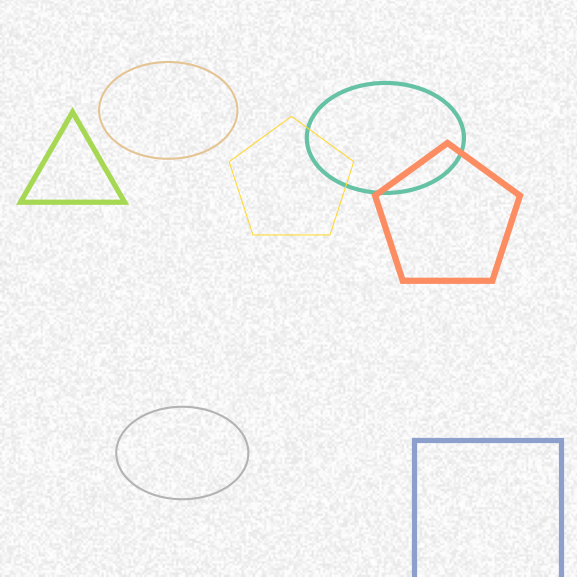[{"shape": "oval", "thickness": 2, "radius": 0.68, "center": [0.667, 0.76]}, {"shape": "pentagon", "thickness": 3, "radius": 0.66, "center": [0.775, 0.62]}, {"shape": "square", "thickness": 2.5, "radius": 0.64, "center": [0.845, 0.109]}, {"shape": "triangle", "thickness": 2.5, "radius": 0.52, "center": [0.126, 0.701]}, {"shape": "pentagon", "thickness": 0.5, "radius": 0.57, "center": [0.505, 0.684]}, {"shape": "oval", "thickness": 1, "radius": 0.6, "center": [0.291, 0.808]}, {"shape": "oval", "thickness": 1, "radius": 0.57, "center": [0.316, 0.215]}]